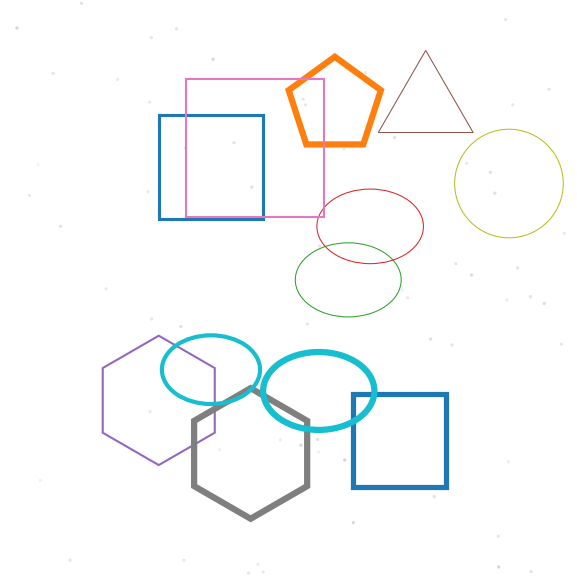[{"shape": "square", "thickness": 1.5, "radius": 0.45, "center": [0.365, 0.71]}, {"shape": "square", "thickness": 2.5, "radius": 0.4, "center": [0.691, 0.236]}, {"shape": "pentagon", "thickness": 3, "radius": 0.42, "center": [0.58, 0.817]}, {"shape": "oval", "thickness": 0.5, "radius": 0.46, "center": [0.603, 0.515]}, {"shape": "oval", "thickness": 0.5, "radius": 0.46, "center": [0.641, 0.607]}, {"shape": "hexagon", "thickness": 1, "radius": 0.56, "center": [0.275, 0.306]}, {"shape": "triangle", "thickness": 0.5, "radius": 0.47, "center": [0.737, 0.817]}, {"shape": "square", "thickness": 1, "radius": 0.6, "center": [0.441, 0.743]}, {"shape": "hexagon", "thickness": 3, "radius": 0.57, "center": [0.434, 0.214]}, {"shape": "circle", "thickness": 0.5, "radius": 0.47, "center": [0.881, 0.681]}, {"shape": "oval", "thickness": 3, "radius": 0.48, "center": [0.552, 0.322]}, {"shape": "oval", "thickness": 2, "radius": 0.42, "center": [0.365, 0.359]}]